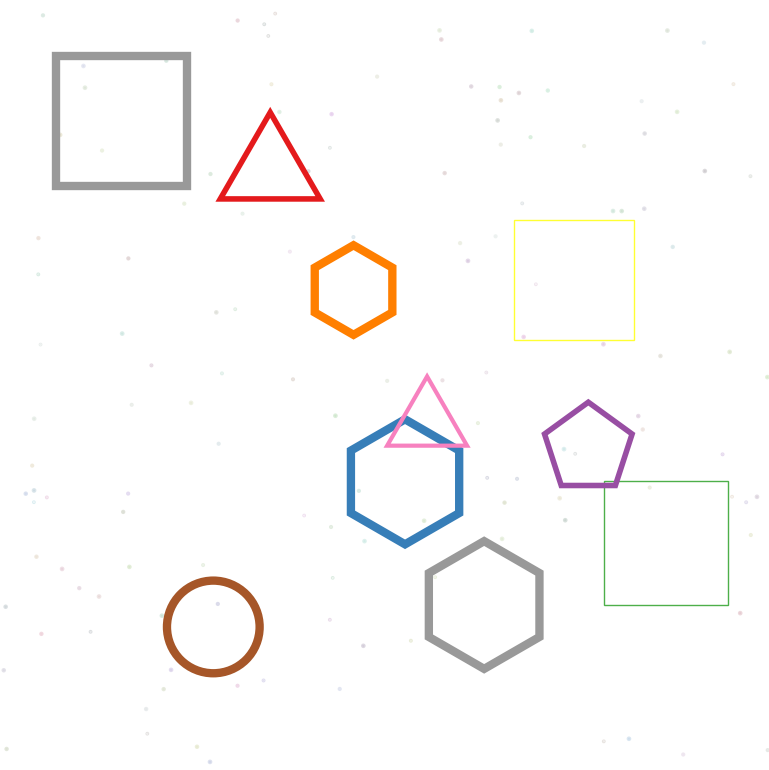[{"shape": "triangle", "thickness": 2, "radius": 0.37, "center": [0.351, 0.779]}, {"shape": "hexagon", "thickness": 3, "radius": 0.41, "center": [0.526, 0.374]}, {"shape": "square", "thickness": 0.5, "radius": 0.4, "center": [0.865, 0.295]}, {"shape": "pentagon", "thickness": 2, "radius": 0.3, "center": [0.764, 0.418]}, {"shape": "hexagon", "thickness": 3, "radius": 0.29, "center": [0.459, 0.623]}, {"shape": "square", "thickness": 0.5, "radius": 0.39, "center": [0.745, 0.636]}, {"shape": "circle", "thickness": 3, "radius": 0.3, "center": [0.277, 0.186]}, {"shape": "triangle", "thickness": 1.5, "radius": 0.3, "center": [0.555, 0.451]}, {"shape": "square", "thickness": 3, "radius": 0.42, "center": [0.158, 0.843]}, {"shape": "hexagon", "thickness": 3, "radius": 0.41, "center": [0.629, 0.214]}]